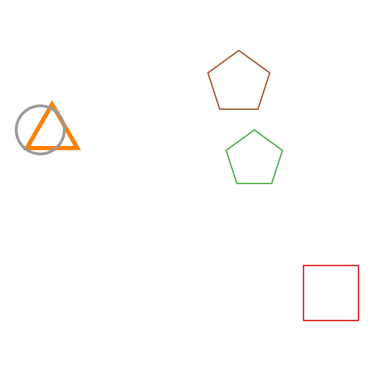[{"shape": "square", "thickness": 1, "radius": 0.36, "center": [0.859, 0.24]}, {"shape": "pentagon", "thickness": 1, "radius": 0.38, "center": [0.66, 0.586]}, {"shape": "triangle", "thickness": 3, "radius": 0.38, "center": [0.135, 0.653]}, {"shape": "pentagon", "thickness": 1, "radius": 0.42, "center": [0.62, 0.785]}, {"shape": "circle", "thickness": 2, "radius": 0.31, "center": [0.105, 0.663]}]